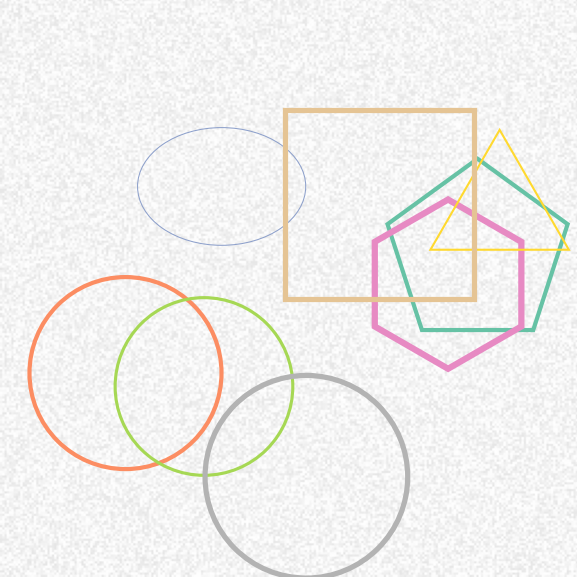[{"shape": "pentagon", "thickness": 2, "radius": 0.82, "center": [0.827, 0.56]}, {"shape": "circle", "thickness": 2, "radius": 0.83, "center": [0.217, 0.353]}, {"shape": "oval", "thickness": 0.5, "radius": 0.73, "center": [0.384, 0.676]}, {"shape": "hexagon", "thickness": 3, "radius": 0.73, "center": [0.776, 0.507]}, {"shape": "circle", "thickness": 1.5, "radius": 0.77, "center": [0.353, 0.33]}, {"shape": "triangle", "thickness": 1, "radius": 0.69, "center": [0.865, 0.636]}, {"shape": "square", "thickness": 2.5, "radius": 0.82, "center": [0.657, 0.645]}, {"shape": "circle", "thickness": 2.5, "radius": 0.88, "center": [0.531, 0.174]}]